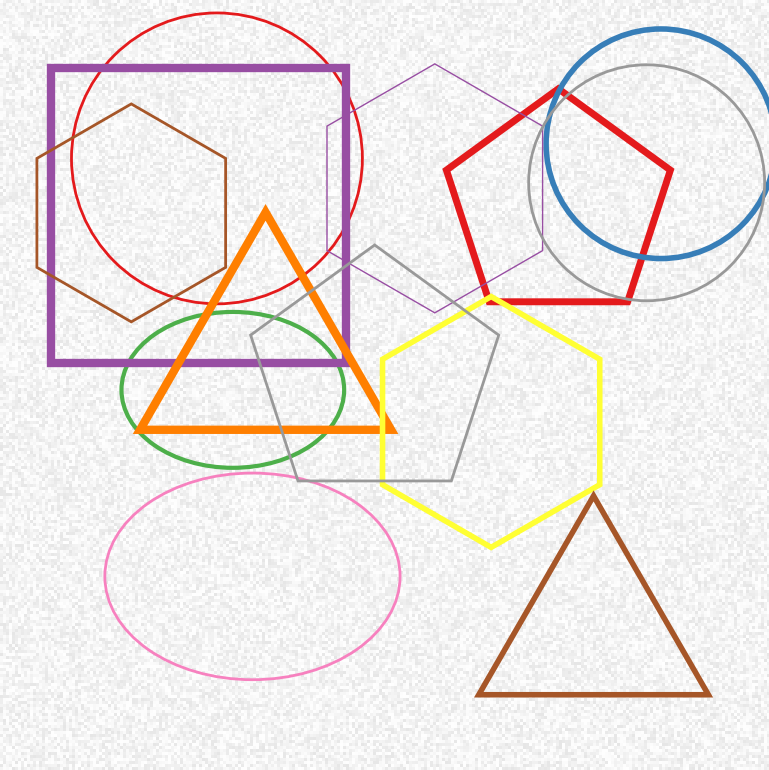[{"shape": "pentagon", "thickness": 2.5, "radius": 0.76, "center": [0.725, 0.732]}, {"shape": "circle", "thickness": 1, "radius": 0.94, "center": [0.282, 0.794]}, {"shape": "circle", "thickness": 2, "radius": 0.75, "center": [0.858, 0.813]}, {"shape": "oval", "thickness": 1.5, "radius": 0.72, "center": [0.302, 0.494]}, {"shape": "hexagon", "thickness": 0.5, "radius": 0.81, "center": [0.565, 0.755]}, {"shape": "square", "thickness": 3, "radius": 0.96, "center": [0.258, 0.72]}, {"shape": "triangle", "thickness": 3, "radius": 0.94, "center": [0.345, 0.536]}, {"shape": "hexagon", "thickness": 2, "radius": 0.81, "center": [0.638, 0.452]}, {"shape": "triangle", "thickness": 2, "radius": 0.86, "center": [0.771, 0.184]}, {"shape": "hexagon", "thickness": 1, "radius": 0.71, "center": [0.17, 0.724]}, {"shape": "oval", "thickness": 1, "radius": 0.96, "center": [0.328, 0.251]}, {"shape": "circle", "thickness": 1, "radius": 0.77, "center": [0.84, 0.763]}, {"shape": "pentagon", "thickness": 1, "radius": 0.85, "center": [0.487, 0.512]}]